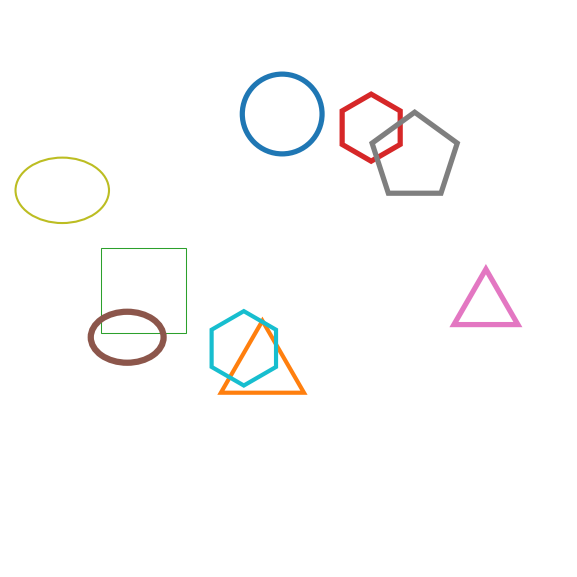[{"shape": "circle", "thickness": 2.5, "radius": 0.35, "center": [0.489, 0.802]}, {"shape": "triangle", "thickness": 2, "radius": 0.42, "center": [0.454, 0.361]}, {"shape": "square", "thickness": 0.5, "radius": 0.37, "center": [0.249, 0.496]}, {"shape": "hexagon", "thickness": 2.5, "radius": 0.29, "center": [0.643, 0.778]}, {"shape": "oval", "thickness": 3, "radius": 0.32, "center": [0.22, 0.415]}, {"shape": "triangle", "thickness": 2.5, "radius": 0.32, "center": [0.841, 0.469]}, {"shape": "pentagon", "thickness": 2.5, "radius": 0.39, "center": [0.718, 0.727]}, {"shape": "oval", "thickness": 1, "radius": 0.4, "center": [0.108, 0.67]}, {"shape": "hexagon", "thickness": 2, "radius": 0.32, "center": [0.422, 0.396]}]